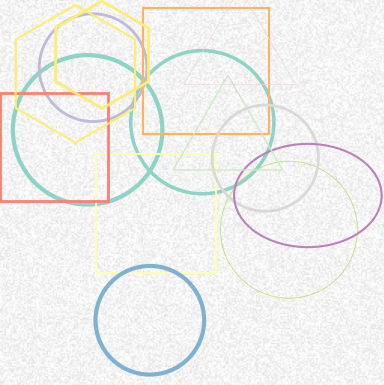[{"shape": "circle", "thickness": 2.5, "radius": 0.93, "center": [0.525, 0.683]}, {"shape": "circle", "thickness": 3, "radius": 0.97, "center": [0.228, 0.663]}, {"shape": "square", "thickness": 1.5, "radius": 0.77, "center": [0.405, 0.446]}, {"shape": "circle", "thickness": 2, "radius": 0.7, "center": [0.242, 0.824]}, {"shape": "square", "thickness": 2, "radius": 0.7, "center": [0.14, 0.619]}, {"shape": "circle", "thickness": 3, "radius": 0.71, "center": [0.389, 0.168]}, {"shape": "square", "thickness": 1.5, "radius": 0.82, "center": [0.535, 0.815]}, {"shape": "circle", "thickness": 0.5, "radius": 0.89, "center": [0.751, 0.403]}, {"shape": "triangle", "thickness": 0.5, "radius": 0.84, "center": [0.622, 0.864]}, {"shape": "circle", "thickness": 2, "radius": 0.69, "center": [0.689, 0.589]}, {"shape": "oval", "thickness": 1.5, "radius": 0.96, "center": [0.8, 0.492]}, {"shape": "triangle", "thickness": 1, "radius": 0.82, "center": [0.592, 0.641]}, {"shape": "hexagon", "thickness": 2, "radius": 0.7, "center": [0.265, 0.858]}, {"shape": "hexagon", "thickness": 1.5, "radius": 0.89, "center": [0.196, 0.808]}]